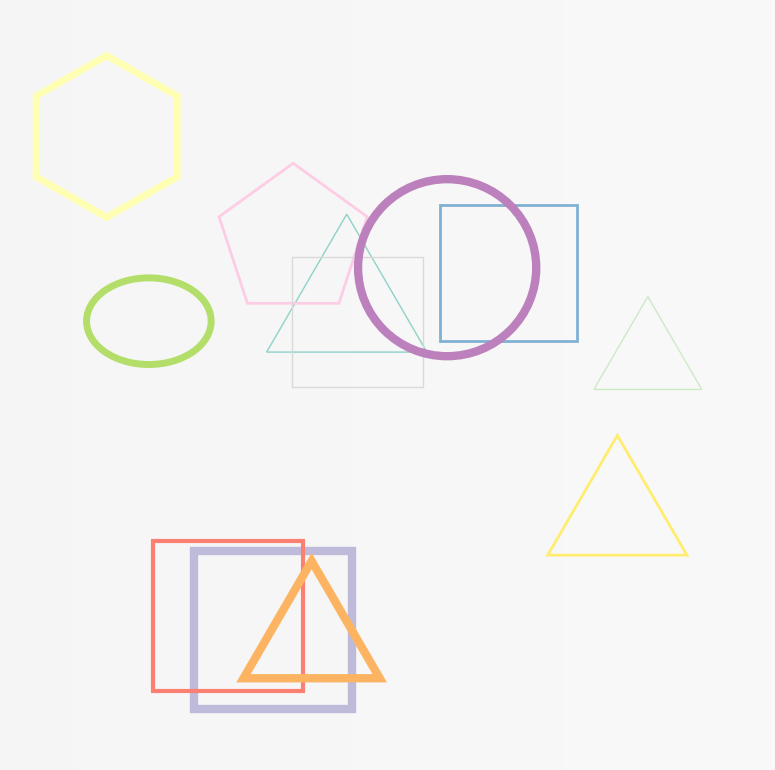[{"shape": "triangle", "thickness": 0.5, "radius": 0.6, "center": [0.447, 0.602]}, {"shape": "hexagon", "thickness": 2.5, "radius": 0.52, "center": [0.138, 0.823]}, {"shape": "square", "thickness": 3, "radius": 0.51, "center": [0.352, 0.182]}, {"shape": "square", "thickness": 1.5, "radius": 0.49, "center": [0.294, 0.2]}, {"shape": "square", "thickness": 1, "radius": 0.44, "center": [0.656, 0.646]}, {"shape": "triangle", "thickness": 3, "radius": 0.51, "center": [0.402, 0.17]}, {"shape": "oval", "thickness": 2.5, "radius": 0.4, "center": [0.192, 0.583]}, {"shape": "pentagon", "thickness": 1, "radius": 0.5, "center": [0.378, 0.687]}, {"shape": "square", "thickness": 0.5, "radius": 0.42, "center": [0.462, 0.582]}, {"shape": "circle", "thickness": 3, "radius": 0.57, "center": [0.577, 0.652]}, {"shape": "triangle", "thickness": 0.5, "radius": 0.4, "center": [0.836, 0.534]}, {"shape": "triangle", "thickness": 1, "radius": 0.52, "center": [0.797, 0.331]}]